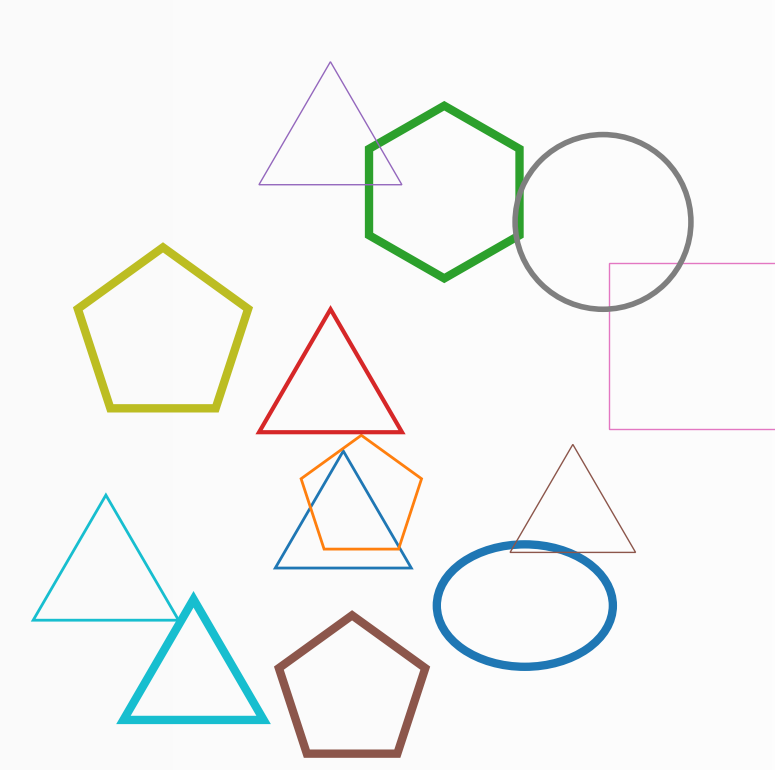[{"shape": "triangle", "thickness": 1, "radius": 0.51, "center": [0.443, 0.313]}, {"shape": "oval", "thickness": 3, "radius": 0.57, "center": [0.677, 0.214]}, {"shape": "pentagon", "thickness": 1, "radius": 0.41, "center": [0.466, 0.353]}, {"shape": "hexagon", "thickness": 3, "radius": 0.56, "center": [0.573, 0.751]}, {"shape": "triangle", "thickness": 1.5, "radius": 0.53, "center": [0.427, 0.492]}, {"shape": "triangle", "thickness": 0.5, "radius": 0.53, "center": [0.426, 0.813]}, {"shape": "triangle", "thickness": 0.5, "radius": 0.47, "center": [0.739, 0.329]}, {"shape": "pentagon", "thickness": 3, "radius": 0.5, "center": [0.454, 0.102]}, {"shape": "square", "thickness": 0.5, "radius": 0.54, "center": [0.894, 0.551]}, {"shape": "circle", "thickness": 2, "radius": 0.57, "center": [0.778, 0.712]}, {"shape": "pentagon", "thickness": 3, "radius": 0.58, "center": [0.21, 0.563]}, {"shape": "triangle", "thickness": 3, "radius": 0.52, "center": [0.25, 0.117]}, {"shape": "triangle", "thickness": 1, "radius": 0.54, "center": [0.137, 0.249]}]